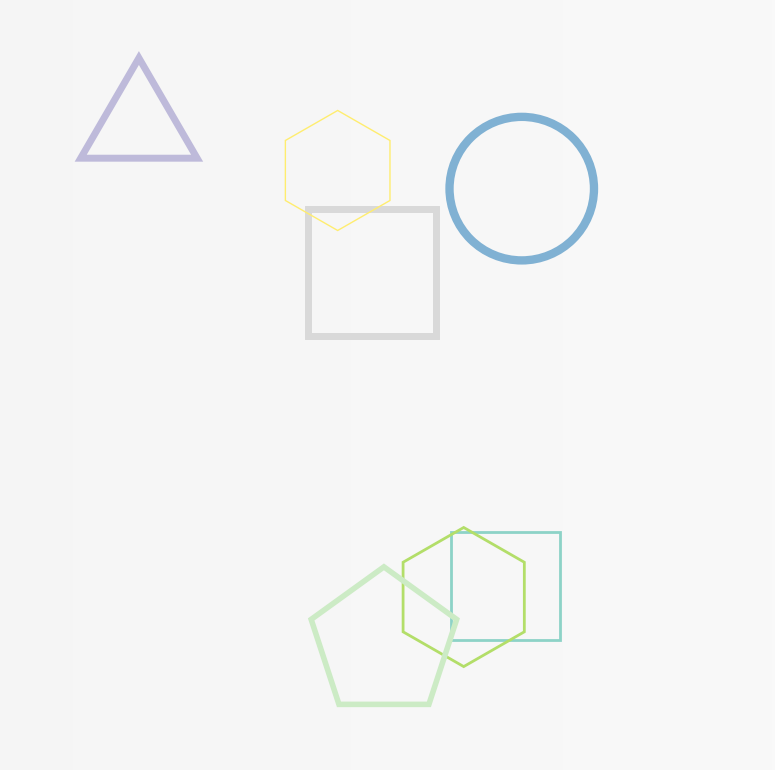[{"shape": "square", "thickness": 1, "radius": 0.35, "center": [0.653, 0.239]}, {"shape": "triangle", "thickness": 2.5, "radius": 0.43, "center": [0.179, 0.838]}, {"shape": "circle", "thickness": 3, "radius": 0.47, "center": [0.673, 0.755]}, {"shape": "hexagon", "thickness": 1, "radius": 0.45, "center": [0.598, 0.225]}, {"shape": "square", "thickness": 2.5, "radius": 0.41, "center": [0.48, 0.647]}, {"shape": "pentagon", "thickness": 2, "radius": 0.49, "center": [0.495, 0.165]}, {"shape": "hexagon", "thickness": 0.5, "radius": 0.39, "center": [0.436, 0.779]}]